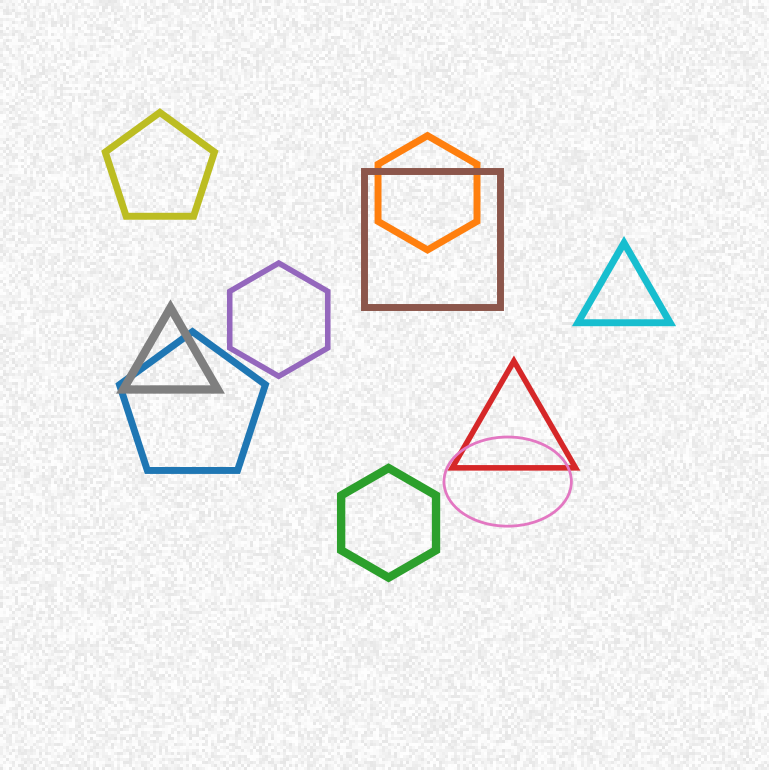[{"shape": "pentagon", "thickness": 2.5, "radius": 0.5, "center": [0.25, 0.47]}, {"shape": "hexagon", "thickness": 2.5, "radius": 0.37, "center": [0.555, 0.75]}, {"shape": "hexagon", "thickness": 3, "radius": 0.36, "center": [0.505, 0.321]}, {"shape": "triangle", "thickness": 2, "radius": 0.46, "center": [0.667, 0.439]}, {"shape": "hexagon", "thickness": 2, "radius": 0.37, "center": [0.362, 0.585]}, {"shape": "square", "thickness": 2.5, "radius": 0.44, "center": [0.561, 0.69]}, {"shape": "oval", "thickness": 1, "radius": 0.41, "center": [0.659, 0.375]}, {"shape": "triangle", "thickness": 3, "radius": 0.35, "center": [0.221, 0.53]}, {"shape": "pentagon", "thickness": 2.5, "radius": 0.37, "center": [0.208, 0.779]}, {"shape": "triangle", "thickness": 2.5, "radius": 0.35, "center": [0.81, 0.615]}]